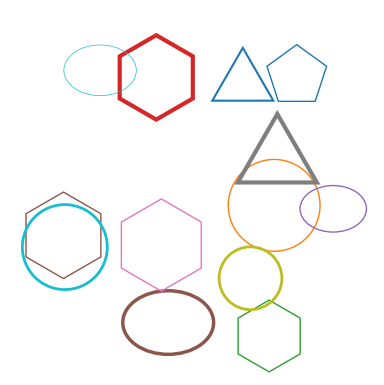[{"shape": "pentagon", "thickness": 1, "radius": 0.41, "center": [0.771, 0.803]}, {"shape": "triangle", "thickness": 1.5, "radius": 0.46, "center": [0.631, 0.784]}, {"shape": "circle", "thickness": 1, "radius": 0.6, "center": [0.712, 0.467]}, {"shape": "hexagon", "thickness": 1, "radius": 0.47, "center": [0.699, 0.127]}, {"shape": "hexagon", "thickness": 3, "radius": 0.55, "center": [0.406, 0.799]}, {"shape": "oval", "thickness": 1, "radius": 0.43, "center": [0.866, 0.458]}, {"shape": "oval", "thickness": 2.5, "radius": 0.59, "center": [0.437, 0.162]}, {"shape": "hexagon", "thickness": 1, "radius": 0.56, "center": [0.165, 0.389]}, {"shape": "hexagon", "thickness": 1, "radius": 0.6, "center": [0.419, 0.364]}, {"shape": "triangle", "thickness": 3, "radius": 0.59, "center": [0.72, 0.585]}, {"shape": "circle", "thickness": 2, "radius": 0.41, "center": [0.651, 0.277]}, {"shape": "oval", "thickness": 0.5, "radius": 0.47, "center": [0.26, 0.817]}, {"shape": "circle", "thickness": 2, "radius": 0.55, "center": [0.168, 0.358]}]